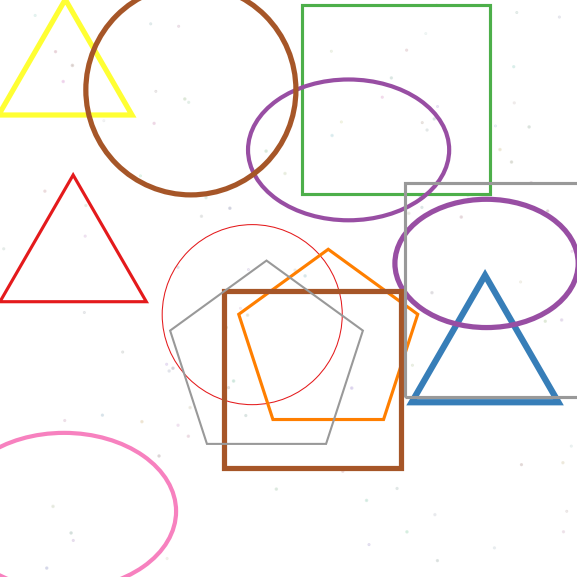[{"shape": "triangle", "thickness": 1.5, "radius": 0.73, "center": [0.127, 0.55]}, {"shape": "circle", "thickness": 0.5, "radius": 0.78, "center": [0.437, 0.454]}, {"shape": "triangle", "thickness": 3, "radius": 0.73, "center": [0.84, 0.376]}, {"shape": "square", "thickness": 1.5, "radius": 0.82, "center": [0.685, 0.827]}, {"shape": "oval", "thickness": 2, "radius": 0.87, "center": [0.604, 0.74]}, {"shape": "oval", "thickness": 2.5, "radius": 0.79, "center": [0.842, 0.543]}, {"shape": "pentagon", "thickness": 1.5, "radius": 0.81, "center": [0.568, 0.405]}, {"shape": "triangle", "thickness": 2.5, "radius": 0.67, "center": [0.113, 0.867]}, {"shape": "square", "thickness": 2.5, "radius": 0.77, "center": [0.541, 0.342]}, {"shape": "circle", "thickness": 2.5, "radius": 0.91, "center": [0.331, 0.844]}, {"shape": "oval", "thickness": 2, "radius": 0.97, "center": [0.111, 0.114]}, {"shape": "square", "thickness": 1.5, "radius": 0.92, "center": [0.886, 0.497]}, {"shape": "pentagon", "thickness": 1, "radius": 0.88, "center": [0.461, 0.372]}]